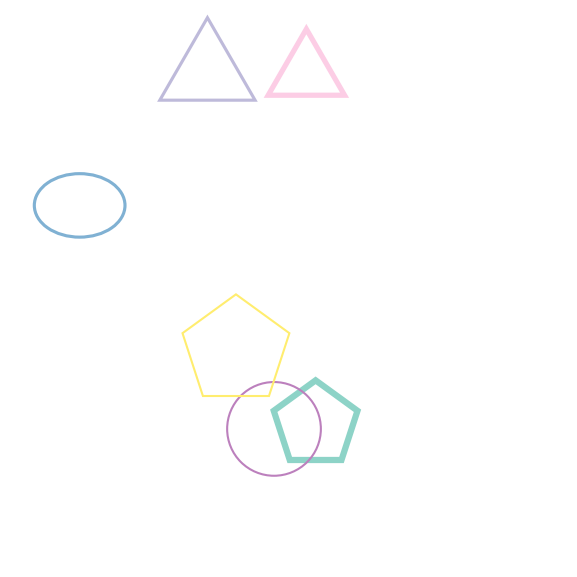[{"shape": "pentagon", "thickness": 3, "radius": 0.38, "center": [0.547, 0.264]}, {"shape": "triangle", "thickness": 1.5, "radius": 0.48, "center": [0.359, 0.873]}, {"shape": "oval", "thickness": 1.5, "radius": 0.39, "center": [0.138, 0.643]}, {"shape": "triangle", "thickness": 2.5, "radius": 0.38, "center": [0.531, 0.872]}, {"shape": "circle", "thickness": 1, "radius": 0.41, "center": [0.474, 0.256]}, {"shape": "pentagon", "thickness": 1, "radius": 0.49, "center": [0.409, 0.392]}]